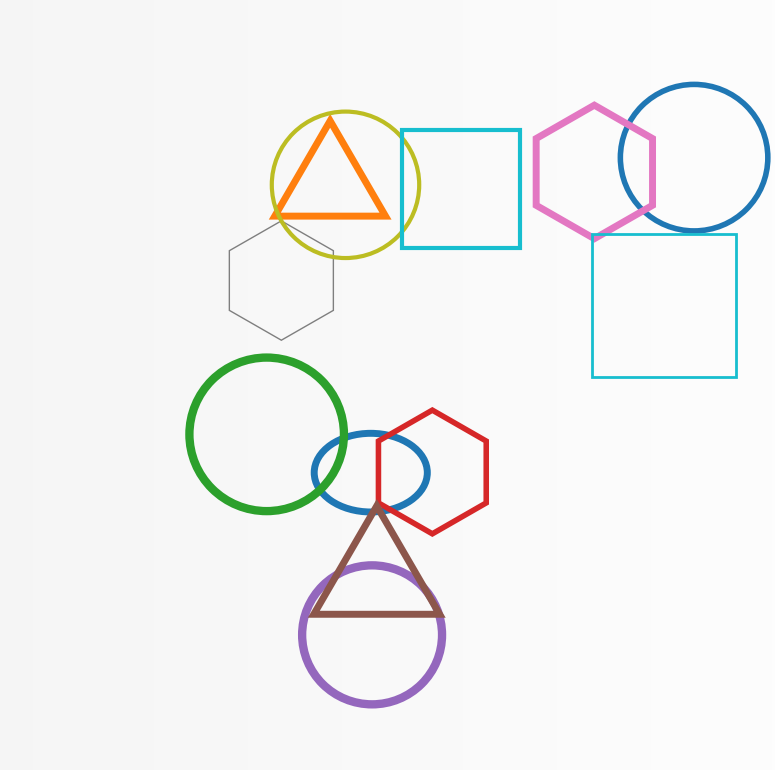[{"shape": "oval", "thickness": 2.5, "radius": 0.36, "center": [0.478, 0.386]}, {"shape": "circle", "thickness": 2, "radius": 0.48, "center": [0.896, 0.795]}, {"shape": "triangle", "thickness": 2.5, "radius": 0.41, "center": [0.426, 0.761]}, {"shape": "circle", "thickness": 3, "radius": 0.5, "center": [0.344, 0.436]}, {"shape": "hexagon", "thickness": 2, "radius": 0.4, "center": [0.558, 0.387]}, {"shape": "circle", "thickness": 3, "radius": 0.45, "center": [0.48, 0.176]}, {"shape": "triangle", "thickness": 2.5, "radius": 0.47, "center": [0.486, 0.249]}, {"shape": "hexagon", "thickness": 2.5, "radius": 0.43, "center": [0.767, 0.777]}, {"shape": "hexagon", "thickness": 0.5, "radius": 0.39, "center": [0.363, 0.636]}, {"shape": "circle", "thickness": 1.5, "radius": 0.48, "center": [0.446, 0.76]}, {"shape": "square", "thickness": 1, "radius": 0.46, "center": [0.857, 0.603]}, {"shape": "square", "thickness": 1.5, "radius": 0.38, "center": [0.595, 0.755]}]